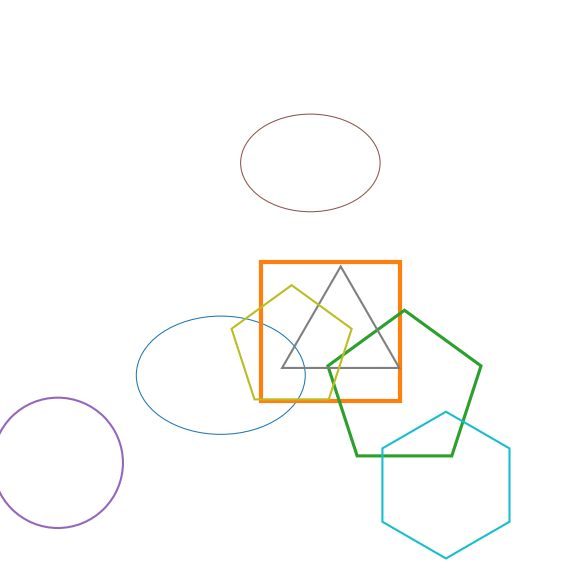[{"shape": "oval", "thickness": 0.5, "radius": 0.73, "center": [0.382, 0.349]}, {"shape": "square", "thickness": 2, "radius": 0.6, "center": [0.572, 0.425]}, {"shape": "pentagon", "thickness": 1.5, "radius": 0.7, "center": [0.7, 0.322]}, {"shape": "circle", "thickness": 1, "radius": 0.56, "center": [0.1, 0.198]}, {"shape": "oval", "thickness": 0.5, "radius": 0.6, "center": [0.537, 0.717]}, {"shape": "triangle", "thickness": 1, "radius": 0.59, "center": [0.59, 0.421]}, {"shape": "pentagon", "thickness": 1, "radius": 0.55, "center": [0.505, 0.396]}, {"shape": "hexagon", "thickness": 1, "radius": 0.64, "center": [0.772, 0.159]}]